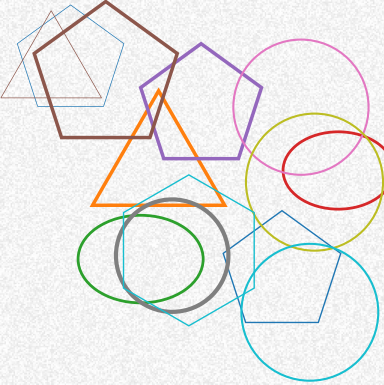[{"shape": "pentagon", "thickness": 1, "radius": 0.8, "center": [0.732, 0.292]}, {"shape": "pentagon", "thickness": 0.5, "radius": 0.73, "center": [0.183, 0.842]}, {"shape": "triangle", "thickness": 2.5, "radius": 0.99, "center": [0.412, 0.566]}, {"shape": "oval", "thickness": 2, "radius": 0.81, "center": [0.365, 0.327]}, {"shape": "oval", "thickness": 2, "radius": 0.72, "center": [0.879, 0.557]}, {"shape": "pentagon", "thickness": 2.5, "radius": 0.83, "center": [0.522, 0.721]}, {"shape": "pentagon", "thickness": 2.5, "radius": 0.98, "center": [0.275, 0.801]}, {"shape": "triangle", "thickness": 0.5, "radius": 0.75, "center": [0.133, 0.821]}, {"shape": "circle", "thickness": 1.5, "radius": 0.88, "center": [0.782, 0.722]}, {"shape": "circle", "thickness": 3, "radius": 0.73, "center": [0.447, 0.336]}, {"shape": "circle", "thickness": 1.5, "radius": 0.89, "center": [0.817, 0.527]}, {"shape": "circle", "thickness": 1.5, "radius": 0.89, "center": [0.805, 0.189]}, {"shape": "hexagon", "thickness": 1, "radius": 0.98, "center": [0.491, 0.35]}]